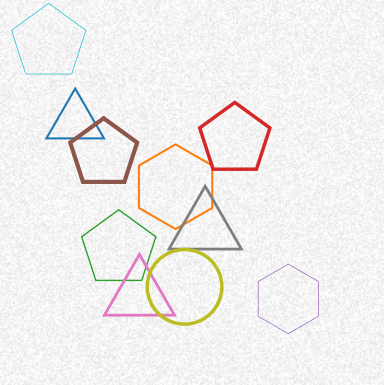[{"shape": "triangle", "thickness": 1.5, "radius": 0.43, "center": [0.195, 0.684]}, {"shape": "hexagon", "thickness": 1.5, "radius": 0.55, "center": [0.456, 0.515]}, {"shape": "pentagon", "thickness": 1, "radius": 0.51, "center": [0.308, 0.354]}, {"shape": "pentagon", "thickness": 2.5, "radius": 0.48, "center": [0.61, 0.638]}, {"shape": "hexagon", "thickness": 0.5, "radius": 0.45, "center": [0.749, 0.224]}, {"shape": "pentagon", "thickness": 3, "radius": 0.46, "center": [0.269, 0.601]}, {"shape": "triangle", "thickness": 2, "radius": 0.53, "center": [0.362, 0.234]}, {"shape": "triangle", "thickness": 2, "radius": 0.54, "center": [0.533, 0.407]}, {"shape": "circle", "thickness": 2.5, "radius": 0.48, "center": [0.479, 0.255]}, {"shape": "pentagon", "thickness": 0.5, "radius": 0.51, "center": [0.127, 0.89]}]